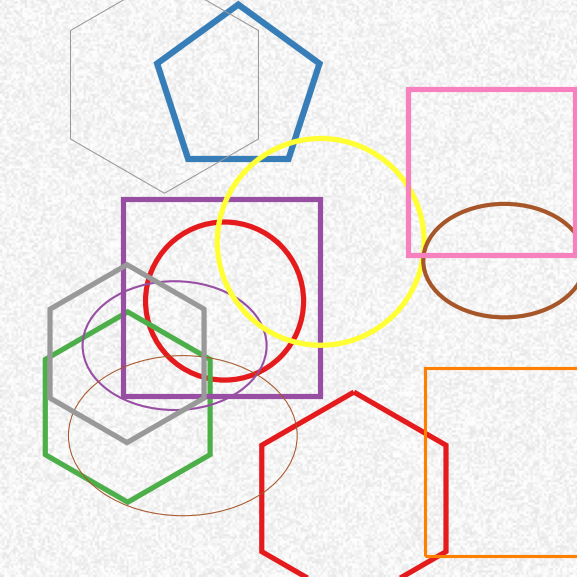[{"shape": "circle", "thickness": 2.5, "radius": 0.68, "center": [0.389, 0.478]}, {"shape": "hexagon", "thickness": 2.5, "radius": 0.92, "center": [0.613, 0.136]}, {"shape": "pentagon", "thickness": 3, "radius": 0.74, "center": [0.413, 0.843]}, {"shape": "hexagon", "thickness": 2.5, "radius": 0.82, "center": [0.221, 0.294]}, {"shape": "square", "thickness": 2.5, "radius": 0.86, "center": [0.383, 0.484]}, {"shape": "oval", "thickness": 1, "radius": 0.8, "center": [0.302, 0.401]}, {"shape": "square", "thickness": 1.5, "radius": 0.81, "center": [0.899, 0.199]}, {"shape": "circle", "thickness": 2.5, "radius": 0.9, "center": [0.555, 0.58]}, {"shape": "oval", "thickness": 0.5, "radius": 0.99, "center": [0.317, 0.245]}, {"shape": "oval", "thickness": 2, "radius": 0.7, "center": [0.873, 0.548]}, {"shape": "square", "thickness": 2.5, "radius": 0.72, "center": [0.851, 0.701]}, {"shape": "hexagon", "thickness": 2.5, "radius": 0.77, "center": [0.22, 0.387]}, {"shape": "hexagon", "thickness": 0.5, "radius": 0.94, "center": [0.285, 0.852]}]